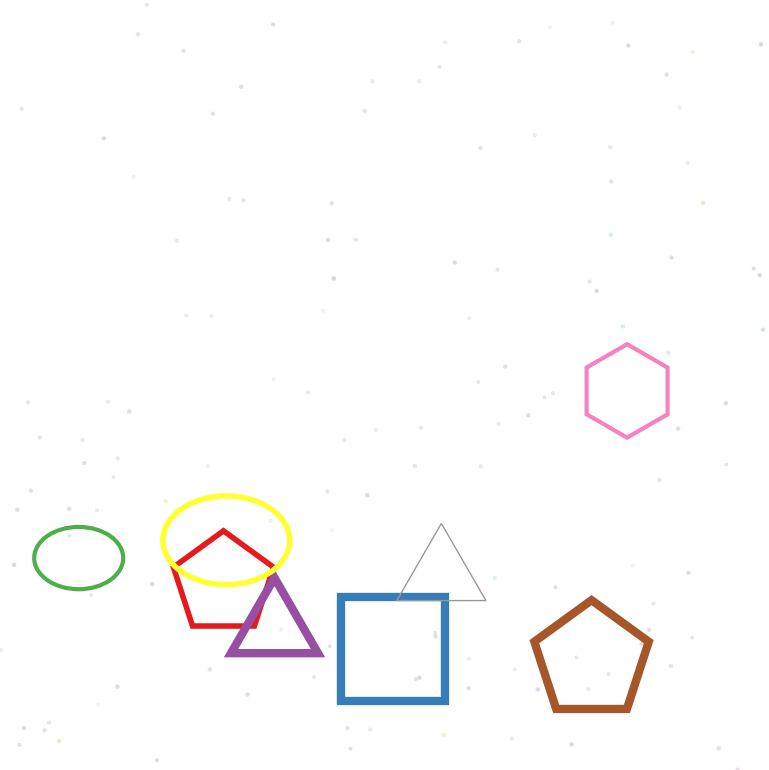[{"shape": "pentagon", "thickness": 2, "radius": 0.34, "center": [0.29, 0.242]}, {"shape": "square", "thickness": 3, "radius": 0.34, "center": [0.51, 0.157]}, {"shape": "oval", "thickness": 1.5, "radius": 0.29, "center": [0.102, 0.275]}, {"shape": "triangle", "thickness": 3, "radius": 0.33, "center": [0.356, 0.184]}, {"shape": "oval", "thickness": 2, "radius": 0.41, "center": [0.294, 0.298]}, {"shape": "pentagon", "thickness": 3, "radius": 0.39, "center": [0.768, 0.142]}, {"shape": "hexagon", "thickness": 1.5, "radius": 0.3, "center": [0.814, 0.492]}, {"shape": "triangle", "thickness": 0.5, "radius": 0.33, "center": [0.573, 0.253]}]